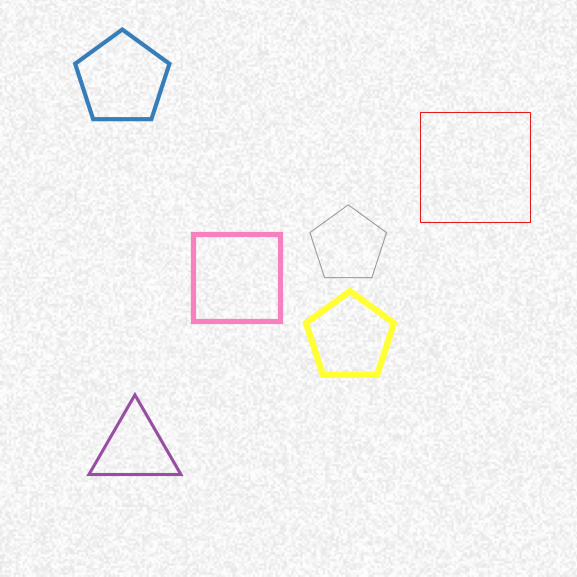[{"shape": "square", "thickness": 0.5, "radius": 0.48, "center": [0.823, 0.71]}, {"shape": "pentagon", "thickness": 2, "radius": 0.43, "center": [0.212, 0.862]}, {"shape": "triangle", "thickness": 1.5, "radius": 0.46, "center": [0.234, 0.223]}, {"shape": "pentagon", "thickness": 3, "radius": 0.4, "center": [0.606, 0.415]}, {"shape": "square", "thickness": 2.5, "radius": 0.38, "center": [0.409, 0.519]}, {"shape": "pentagon", "thickness": 0.5, "radius": 0.35, "center": [0.603, 0.575]}]